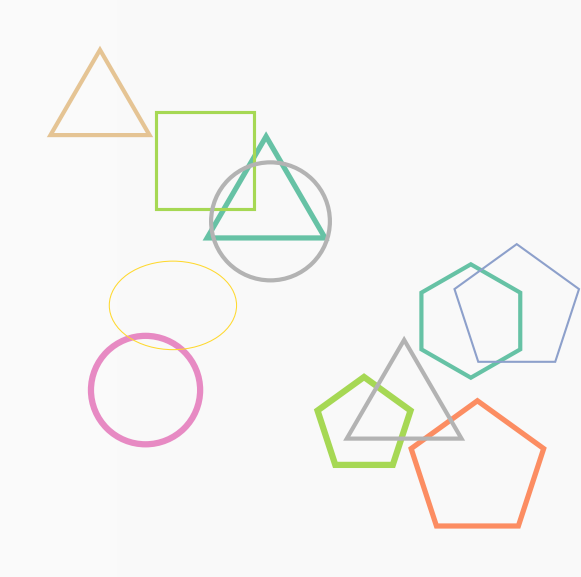[{"shape": "hexagon", "thickness": 2, "radius": 0.49, "center": [0.81, 0.443]}, {"shape": "triangle", "thickness": 2.5, "radius": 0.59, "center": [0.458, 0.646]}, {"shape": "pentagon", "thickness": 2.5, "radius": 0.6, "center": [0.821, 0.185]}, {"shape": "pentagon", "thickness": 1, "radius": 0.56, "center": [0.889, 0.464]}, {"shape": "circle", "thickness": 3, "radius": 0.47, "center": [0.25, 0.324]}, {"shape": "square", "thickness": 1.5, "radius": 0.42, "center": [0.353, 0.721]}, {"shape": "pentagon", "thickness": 3, "radius": 0.42, "center": [0.626, 0.262]}, {"shape": "oval", "thickness": 0.5, "radius": 0.55, "center": [0.298, 0.47]}, {"shape": "triangle", "thickness": 2, "radius": 0.49, "center": [0.172, 0.814]}, {"shape": "circle", "thickness": 2, "radius": 0.51, "center": [0.465, 0.616]}, {"shape": "triangle", "thickness": 2, "radius": 0.57, "center": [0.695, 0.297]}]